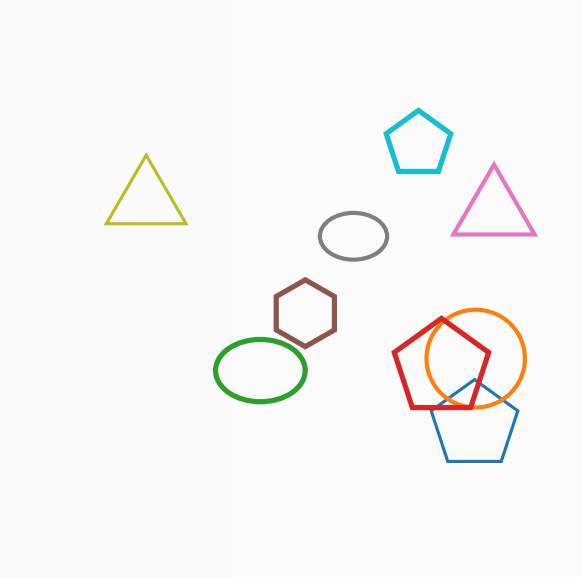[{"shape": "pentagon", "thickness": 1.5, "radius": 0.39, "center": [0.816, 0.263]}, {"shape": "circle", "thickness": 2, "radius": 0.42, "center": [0.818, 0.378]}, {"shape": "oval", "thickness": 2.5, "radius": 0.39, "center": [0.448, 0.357]}, {"shape": "pentagon", "thickness": 2.5, "radius": 0.43, "center": [0.76, 0.362]}, {"shape": "hexagon", "thickness": 2.5, "radius": 0.29, "center": [0.525, 0.457]}, {"shape": "triangle", "thickness": 2, "radius": 0.4, "center": [0.85, 0.633]}, {"shape": "oval", "thickness": 2, "radius": 0.29, "center": [0.608, 0.59]}, {"shape": "triangle", "thickness": 1.5, "radius": 0.4, "center": [0.251, 0.651]}, {"shape": "pentagon", "thickness": 2.5, "radius": 0.29, "center": [0.72, 0.75]}]